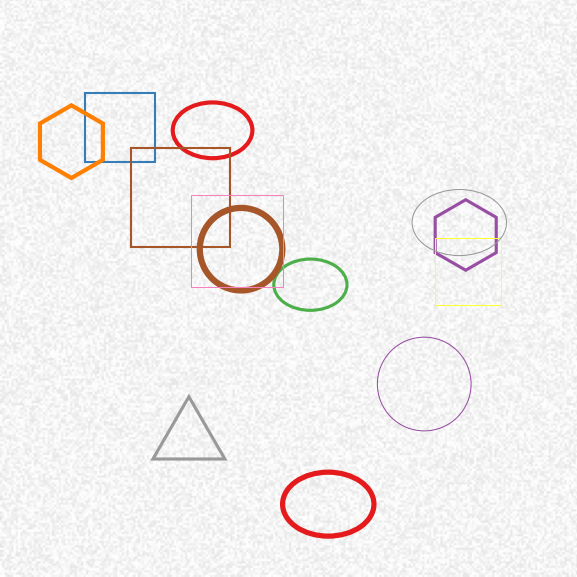[{"shape": "oval", "thickness": 2.5, "radius": 0.4, "center": [0.568, 0.126]}, {"shape": "oval", "thickness": 2, "radius": 0.34, "center": [0.368, 0.773]}, {"shape": "square", "thickness": 1, "radius": 0.3, "center": [0.208, 0.778]}, {"shape": "oval", "thickness": 1.5, "radius": 0.32, "center": [0.537, 0.506]}, {"shape": "circle", "thickness": 0.5, "radius": 0.41, "center": [0.735, 0.334]}, {"shape": "hexagon", "thickness": 1.5, "radius": 0.31, "center": [0.806, 0.592]}, {"shape": "hexagon", "thickness": 2, "radius": 0.31, "center": [0.124, 0.754]}, {"shape": "square", "thickness": 0.5, "radius": 0.29, "center": [0.81, 0.529]}, {"shape": "square", "thickness": 1, "radius": 0.43, "center": [0.313, 0.657]}, {"shape": "circle", "thickness": 3, "radius": 0.36, "center": [0.417, 0.568]}, {"shape": "square", "thickness": 0.5, "radius": 0.4, "center": [0.41, 0.582]}, {"shape": "triangle", "thickness": 1.5, "radius": 0.36, "center": [0.327, 0.24]}, {"shape": "oval", "thickness": 0.5, "radius": 0.41, "center": [0.795, 0.614]}]